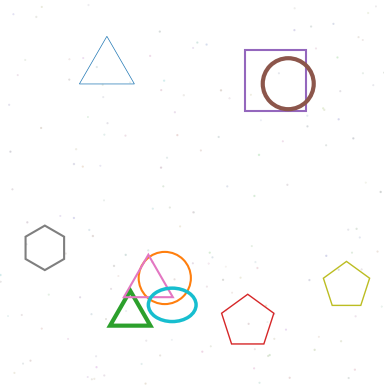[{"shape": "triangle", "thickness": 0.5, "radius": 0.41, "center": [0.278, 0.823]}, {"shape": "circle", "thickness": 1.5, "radius": 0.34, "center": [0.428, 0.278]}, {"shape": "triangle", "thickness": 3, "radius": 0.3, "center": [0.338, 0.184]}, {"shape": "pentagon", "thickness": 1, "radius": 0.36, "center": [0.643, 0.164]}, {"shape": "square", "thickness": 1.5, "radius": 0.4, "center": [0.716, 0.79]}, {"shape": "circle", "thickness": 3, "radius": 0.33, "center": [0.749, 0.783]}, {"shape": "triangle", "thickness": 1.5, "radius": 0.37, "center": [0.385, 0.265]}, {"shape": "hexagon", "thickness": 1.5, "radius": 0.29, "center": [0.116, 0.356]}, {"shape": "pentagon", "thickness": 1, "radius": 0.32, "center": [0.9, 0.258]}, {"shape": "oval", "thickness": 2.5, "radius": 0.31, "center": [0.447, 0.208]}]